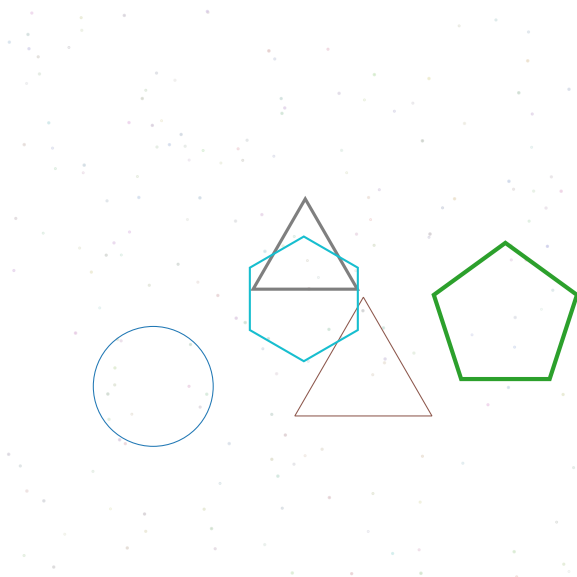[{"shape": "circle", "thickness": 0.5, "radius": 0.52, "center": [0.265, 0.33]}, {"shape": "pentagon", "thickness": 2, "radius": 0.65, "center": [0.875, 0.448]}, {"shape": "triangle", "thickness": 0.5, "radius": 0.69, "center": [0.629, 0.347]}, {"shape": "triangle", "thickness": 1.5, "radius": 0.52, "center": [0.529, 0.551]}, {"shape": "hexagon", "thickness": 1, "radius": 0.54, "center": [0.526, 0.482]}]